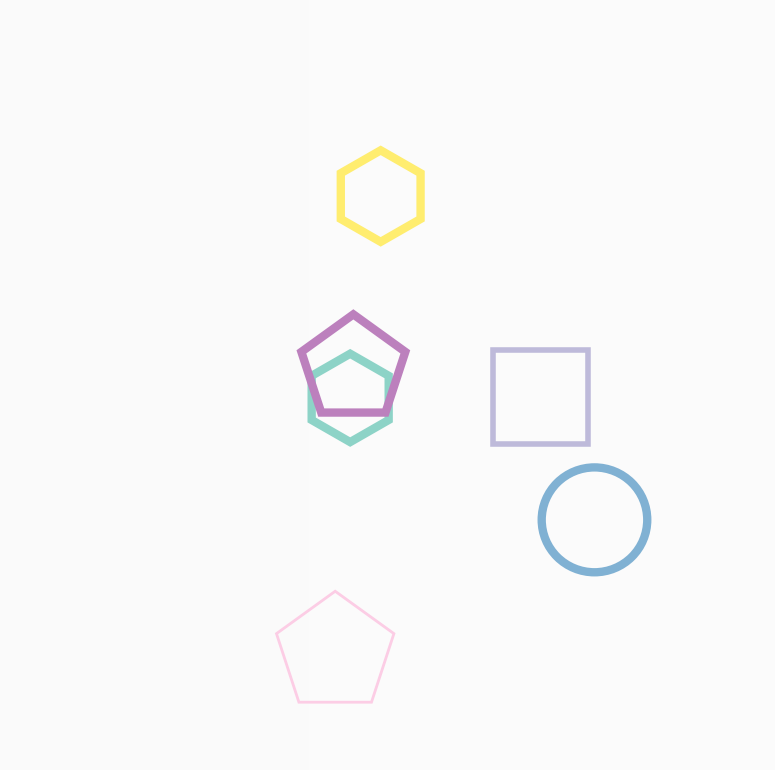[{"shape": "hexagon", "thickness": 3, "radius": 0.29, "center": [0.452, 0.483]}, {"shape": "square", "thickness": 2, "radius": 0.31, "center": [0.698, 0.485]}, {"shape": "circle", "thickness": 3, "radius": 0.34, "center": [0.767, 0.325]}, {"shape": "pentagon", "thickness": 1, "radius": 0.4, "center": [0.433, 0.152]}, {"shape": "pentagon", "thickness": 3, "radius": 0.35, "center": [0.456, 0.521]}, {"shape": "hexagon", "thickness": 3, "radius": 0.3, "center": [0.491, 0.745]}]